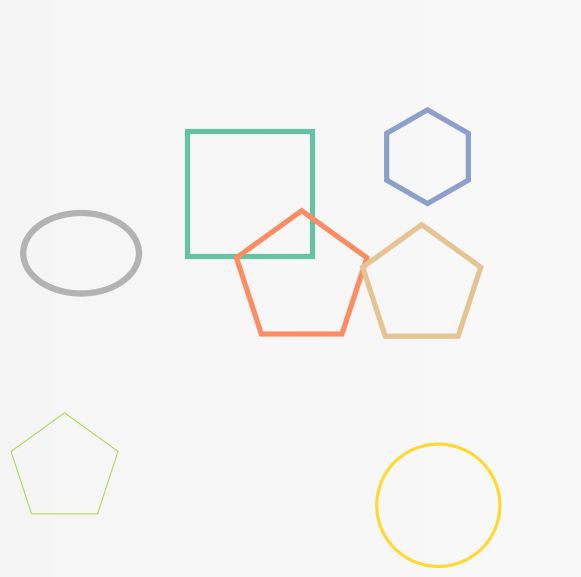[{"shape": "square", "thickness": 2.5, "radius": 0.54, "center": [0.429, 0.664]}, {"shape": "pentagon", "thickness": 2.5, "radius": 0.59, "center": [0.519, 0.516]}, {"shape": "hexagon", "thickness": 2.5, "radius": 0.41, "center": [0.736, 0.728]}, {"shape": "pentagon", "thickness": 0.5, "radius": 0.48, "center": [0.111, 0.188]}, {"shape": "circle", "thickness": 1.5, "radius": 0.53, "center": [0.754, 0.124]}, {"shape": "pentagon", "thickness": 2.5, "radius": 0.53, "center": [0.726, 0.503]}, {"shape": "oval", "thickness": 3, "radius": 0.5, "center": [0.14, 0.561]}]